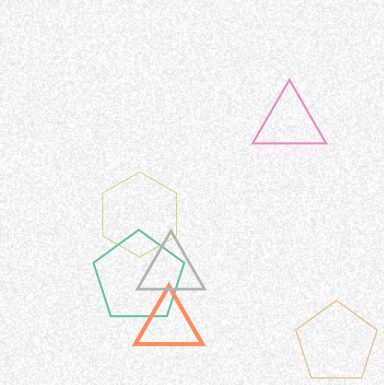[{"shape": "pentagon", "thickness": 1.5, "radius": 0.62, "center": [0.361, 0.279]}, {"shape": "triangle", "thickness": 3, "radius": 0.5, "center": [0.439, 0.157]}, {"shape": "triangle", "thickness": 1.5, "radius": 0.55, "center": [0.752, 0.683]}, {"shape": "hexagon", "thickness": 0.5, "radius": 0.55, "center": [0.363, 0.443]}, {"shape": "pentagon", "thickness": 1, "radius": 0.56, "center": [0.874, 0.108]}, {"shape": "triangle", "thickness": 2, "radius": 0.5, "center": [0.444, 0.299]}]